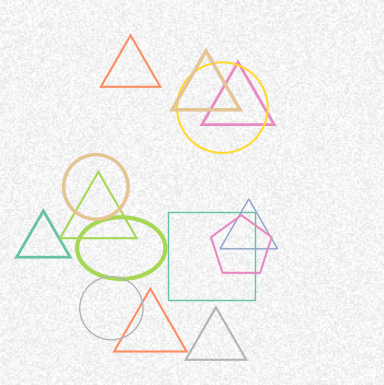[{"shape": "triangle", "thickness": 2, "radius": 0.4, "center": [0.113, 0.372]}, {"shape": "square", "thickness": 1, "radius": 0.57, "center": [0.549, 0.335]}, {"shape": "triangle", "thickness": 1.5, "radius": 0.45, "center": [0.339, 0.819]}, {"shape": "triangle", "thickness": 1.5, "radius": 0.54, "center": [0.391, 0.141]}, {"shape": "triangle", "thickness": 1, "radius": 0.43, "center": [0.646, 0.397]}, {"shape": "pentagon", "thickness": 1.5, "radius": 0.41, "center": [0.627, 0.358]}, {"shape": "triangle", "thickness": 2, "radius": 0.54, "center": [0.618, 0.73]}, {"shape": "triangle", "thickness": 1.5, "radius": 0.57, "center": [0.255, 0.439]}, {"shape": "oval", "thickness": 3, "radius": 0.57, "center": [0.315, 0.355]}, {"shape": "circle", "thickness": 1.5, "radius": 0.59, "center": [0.578, 0.72]}, {"shape": "triangle", "thickness": 2.5, "radius": 0.51, "center": [0.535, 0.766]}, {"shape": "circle", "thickness": 2.5, "radius": 0.42, "center": [0.249, 0.515]}, {"shape": "triangle", "thickness": 1.5, "radius": 0.45, "center": [0.561, 0.111]}, {"shape": "circle", "thickness": 1, "radius": 0.41, "center": [0.289, 0.199]}]